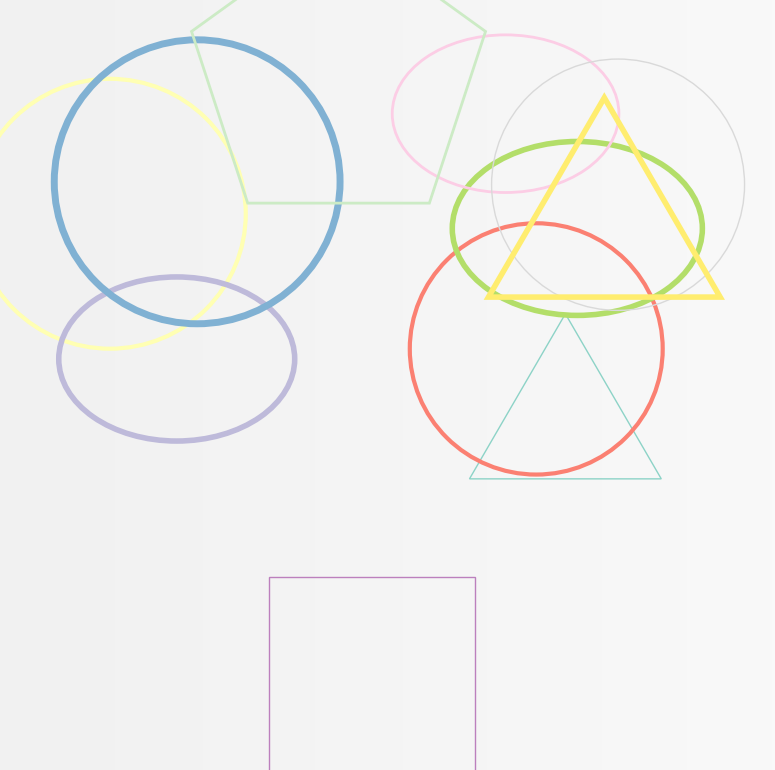[{"shape": "triangle", "thickness": 0.5, "radius": 0.71, "center": [0.73, 0.45]}, {"shape": "circle", "thickness": 1.5, "radius": 0.88, "center": [0.142, 0.722]}, {"shape": "oval", "thickness": 2, "radius": 0.76, "center": [0.228, 0.534]}, {"shape": "circle", "thickness": 1.5, "radius": 0.82, "center": [0.692, 0.547]}, {"shape": "circle", "thickness": 2.5, "radius": 0.92, "center": [0.254, 0.764]}, {"shape": "oval", "thickness": 2, "radius": 0.81, "center": [0.745, 0.703]}, {"shape": "oval", "thickness": 1, "radius": 0.73, "center": [0.652, 0.852]}, {"shape": "circle", "thickness": 0.5, "radius": 0.82, "center": [0.798, 0.76]}, {"shape": "square", "thickness": 0.5, "radius": 0.67, "center": [0.48, 0.117]}, {"shape": "pentagon", "thickness": 1, "radius": 1.0, "center": [0.437, 0.898]}, {"shape": "triangle", "thickness": 2, "radius": 0.86, "center": [0.78, 0.7]}]